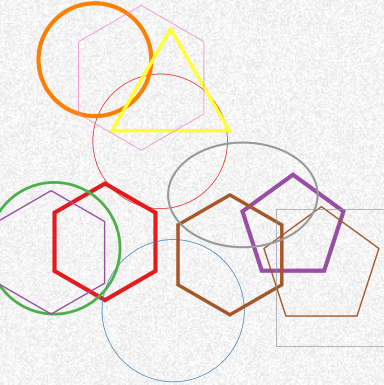[{"shape": "hexagon", "thickness": 3, "radius": 0.76, "center": [0.273, 0.372]}, {"shape": "circle", "thickness": 0.5, "radius": 0.87, "center": [0.416, 0.633]}, {"shape": "circle", "thickness": 0.5, "radius": 0.92, "center": [0.45, 0.193]}, {"shape": "circle", "thickness": 2, "radius": 0.85, "center": [0.141, 0.355]}, {"shape": "pentagon", "thickness": 3, "radius": 0.69, "center": [0.761, 0.408]}, {"shape": "hexagon", "thickness": 1, "radius": 0.8, "center": [0.133, 0.345]}, {"shape": "circle", "thickness": 3, "radius": 0.73, "center": [0.247, 0.845]}, {"shape": "triangle", "thickness": 2.5, "radius": 0.88, "center": [0.443, 0.749]}, {"shape": "hexagon", "thickness": 2.5, "radius": 0.78, "center": [0.597, 0.338]}, {"shape": "pentagon", "thickness": 1, "radius": 0.79, "center": [0.835, 0.306]}, {"shape": "hexagon", "thickness": 0.5, "radius": 0.94, "center": [0.367, 0.798]}, {"shape": "oval", "thickness": 1.5, "radius": 0.97, "center": [0.631, 0.494]}, {"shape": "square", "thickness": 0.5, "radius": 0.89, "center": [0.894, 0.279]}]